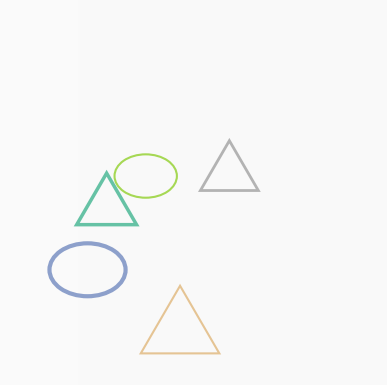[{"shape": "triangle", "thickness": 2.5, "radius": 0.45, "center": [0.275, 0.461]}, {"shape": "oval", "thickness": 3, "radius": 0.49, "center": [0.226, 0.299]}, {"shape": "oval", "thickness": 1.5, "radius": 0.4, "center": [0.376, 0.543]}, {"shape": "triangle", "thickness": 1.5, "radius": 0.59, "center": [0.465, 0.141]}, {"shape": "triangle", "thickness": 2, "radius": 0.43, "center": [0.592, 0.548]}]